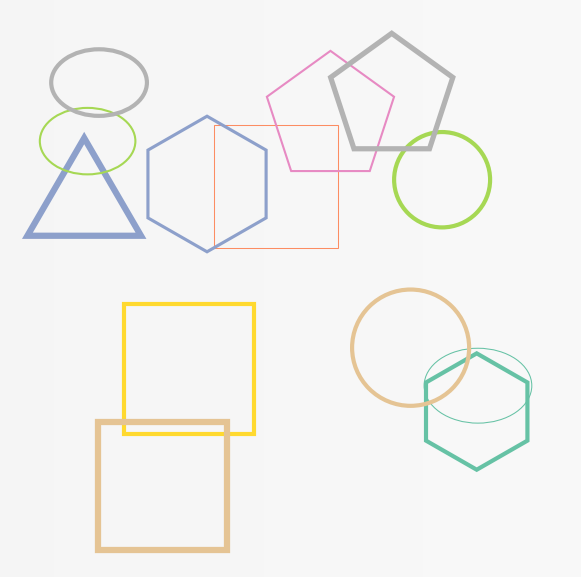[{"shape": "hexagon", "thickness": 2, "radius": 0.5, "center": [0.82, 0.287]}, {"shape": "oval", "thickness": 0.5, "radius": 0.46, "center": [0.822, 0.331]}, {"shape": "square", "thickness": 0.5, "radius": 0.54, "center": [0.475, 0.676]}, {"shape": "triangle", "thickness": 3, "radius": 0.56, "center": [0.145, 0.647]}, {"shape": "hexagon", "thickness": 1.5, "radius": 0.59, "center": [0.356, 0.681]}, {"shape": "pentagon", "thickness": 1, "radius": 0.58, "center": [0.569, 0.796]}, {"shape": "oval", "thickness": 1, "radius": 0.41, "center": [0.151, 0.755]}, {"shape": "circle", "thickness": 2, "radius": 0.41, "center": [0.761, 0.688]}, {"shape": "square", "thickness": 2, "radius": 0.56, "center": [0.325, 0.36]}, {"shape": "circle", "thickness": 2, "radius": 0.5, "center": [0.706, 0.397]}, {"shape": "square", "thickness": 3, "radius": 0.55, "center": [0.28, 0.158]}, {"shape": "pentagon", "thickness": 2.5, "radius": 0.55, "center": [0.674, 0.831]}, {"shape": "oval", "thickness": 2, "radius": 0.41, "center": [0.17, 0.856]}]